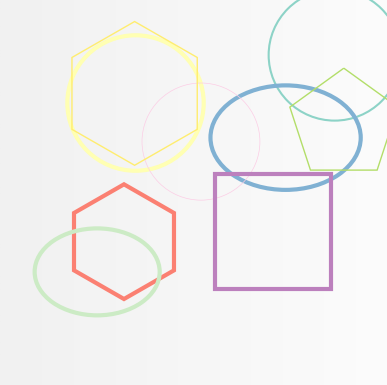[{"shape": "circle", "thickness": 1.5, "radius": 0.85, "center": [0.864, 0.857]}, {"shape": "circle", "thickness": 3, "radius": 0.88, "center": [0.35, 0.732]}, {"shape": "hexagon", "thickness": 3, "radius": 0.74, "center": [0.32, 0.372]}, {"shape": "oval", "thickness": 3, "radius": 0.97, "center": [0.737, 0.643]}, {"shape": "pentagon", "thickness": 1, "radius": 0.73, "center": [0.887, 0.677]}, {"shape": "circle", "thickness": 0.5, "radius": 0.76, "center": [0.519, 0.632]}, {"shape": "square", "thickness": 3, "radius": 0.75, "center": [0.704, 0.398]}, {"shape": "oval", "thickness": 3, "radius": 0.81, "center": [0.251, 0.294]}, {"shape": "hexagon", "thickness": 1, "radius": 0.93, "center": [0.347, 0.757]}]